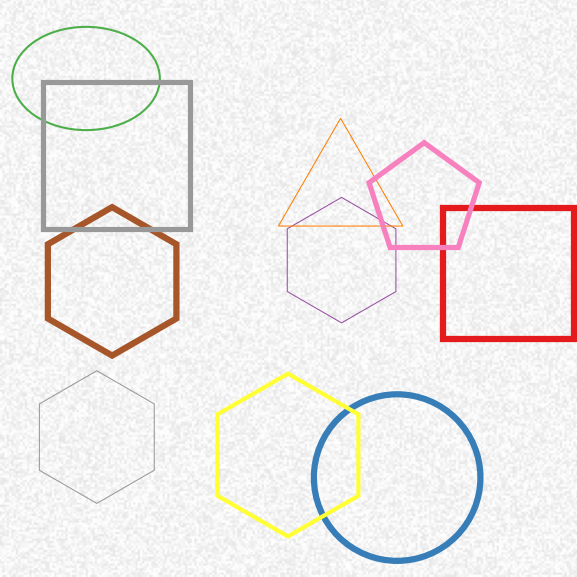[{"shape": "square", "thickness": 3, "radius": 0.57, "center": [0.881, 0.526]}, {"shape": "circle", "thickness": 3, "radius": 0.72, "center": [0.688, 0.172]}, {"shape": "oval", "thickness": 1, "radius": 0.64, "center": [0.149, 0.863]}, {"shape": "hexagon", "thickness": 0.5, "radius": 0.54, "center": [0.591, 0.549]}, {"shape": "triangle", "thickness": 0.5, "radius": 0.62, "center": [0.59, 0.67]}, {"shape": "hexagon", "thickness": 2, "radius": 0.7, "center": [0.499, 0.211]}, {"shape": "hexagon", "thickness": 3, "radius": 0.64, "center": [0.194, 0.512]}, {"shape": "pentagon", "thickness": 2.5, "radius": 0.5, "center": [0.735, 0.652]}, {"shape": "hexagon", "thickness": 0.5, "radius": 0.57, "center": [0.168, 0.242]}, {"shape": "square", "thickness": 2.5, "radius": 0.64, "center": [0.202, 0.729]}]